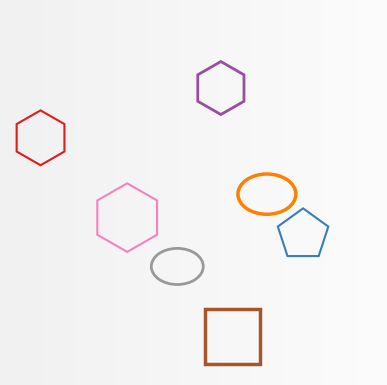[{"shape": "hexagon", "thickness": 1.5, "radius": 0.36, "center": [0.105, 0.642]}, {"shape": "pentagon", "thickness": 1.5, "radius": 0.34, "center": [0.782, 0.39]}, {"shape": "hexagon", "thickness": 2, "radius": 0.34, "center": [0.57, 0.771]}, {"shape": "oval", "thickness": 2.5, "radius": 0.37, "center": [0.689, 0.496]}, {"shape": "square", "thickness": 2.5, "radius": 0.35, "center": [0.599, 0.126]}, {"shape": "hexagon", "thickness": 1.5, "radius": 0.45, "center": [0.328, 0.435]}, {"shape": "oval", "thickness": 2, "radius": 0.34, "center": [0.457, 0.308]}]